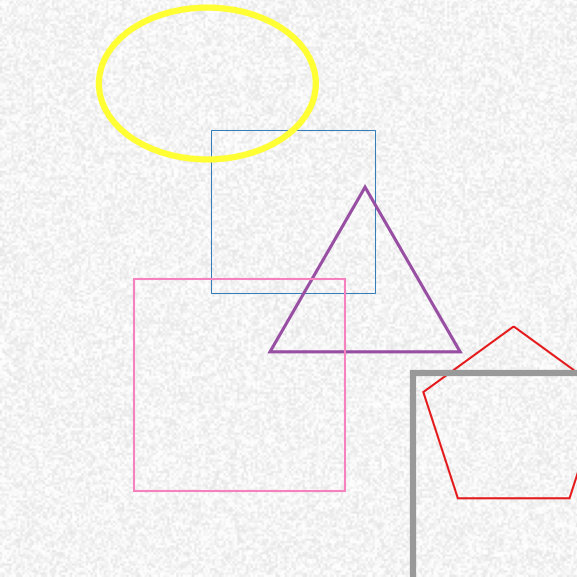[{"shape": "pentagon", "thickness": 1, "radius": 0.82, "center": [0.889, 0.269]}, {"shape": "square", "thickness": 0.5, "radius": 0.71, "center": [0.508, 0.633]}, {"shape": "triangle", "thickness": 1.5, "radius": 0.95, "center": [0.632, 0.485]}, {"shape": "oval", "thickness": 3, "radius": 0.94, "center": [0.359, 0.855]}, {"shape": "square", "thickness": 1, "radius": 0.92, "center": [0.415, 0.333]}, {"shape": "square", "thickness": 3, "radius": 0.92, "center": [0.898, 0.169]}]